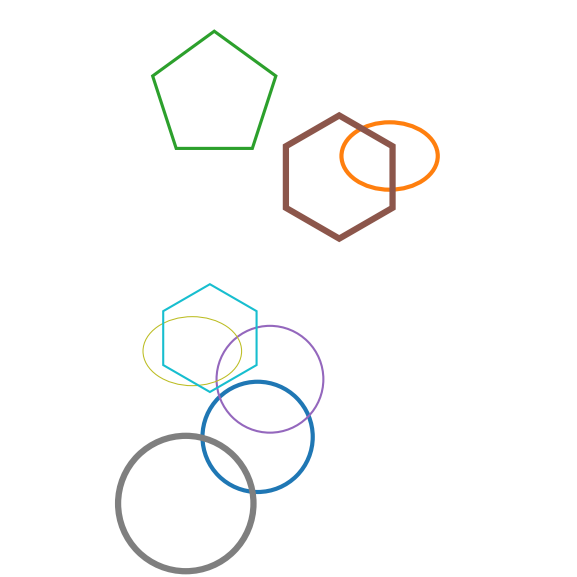[{"shape": "circle", "thickness": 2, "radius": 0.48, "center": [0.446, 0.243]}, {"shape": "oval", "thickness": 2, "radius": 0.42, "center": [0.675, 0.729]}, {"shape": "pentagon", "thickness": 1.5, "radius": 0.56, "center": [0.371, 0.833]}, {"shape": "circle", "thickness": 1, "radius": 0.46, "center": [0.467, 0.342]}, {"shape": "hexagon", "thickness": 3, "radius": 0.53, "center": [0.587, 0.693]}, {"shape": "circle", "thickness": 3, "radius": 0.59, "center": [0.322, 0.127]}, {"shape": "oval", "thickness": 0.5, "radius": 0.43, "center": [0.333, 0.391]}, {"shape": "hexagon", "thickness": 1, "radius": 0.47, "center": [0.363, 0.414]}]